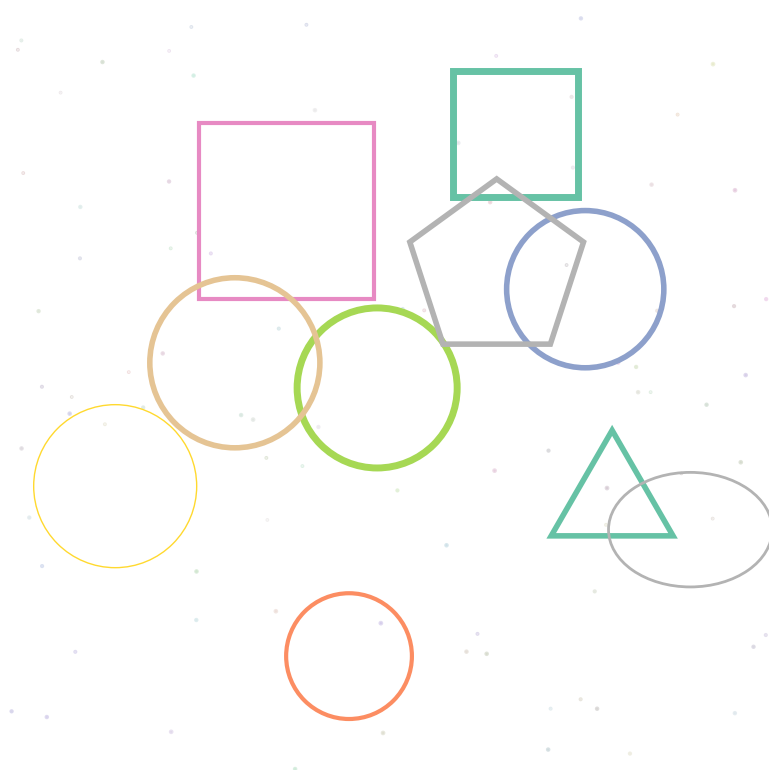[{"shape": "square", "thickness": 2.5, "radius": 0.41, "center": [0.67, 0.826]}, {"shape": "triangle", "thickness": 2, "radius": 0.46, "center": [0.795, 0.35]}, {"shape": "circle", "thickness": 1.5, "radius": 0.41, "center": [0.453, 0.148]}, {"shape": "circle", "thickness": 2, "radius": 0.51, "center": [0.76, 0.624]}, {"shape": "square", "thickness": 1.5, "radius": 0.57, "center": [0.372, 0.726]}, {"shape": "circle", "thickness": 2.5, "radius": 0.52, "center": [0.49, 0.496]}, {"shape": "circle", "thickness": 0.5, "radius": 0.53, "center": [0.15, 0.369]}, {"shape": "circle", "thickness": 2, "radius": 0.55, "center": [0.305, 0.529]}, {"shape": "oval", "thickness": 1, "radius": 0.53, "center": [0.897, 0.312]}, {"shape": "pentagon", "thickness": 2, "radius": 0.59, "center": [0.645, 0.649]}]